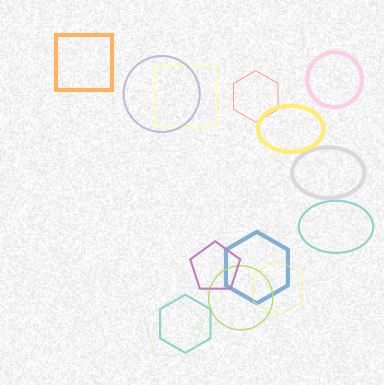[{"shape": "oval", "thickness": 1.5, "radius": 0.48, "center": [0.873, 0.411]}, {"shape": "hexagon", "thickness": 1.5, "radius": 0.38, "center": [0.481, 0.159]}, {"shape": "square", "thickness": 1, "radius": 0.4, "center": [0.481, 0.751]}, {"shape": "circle", "thickness": 1.5, "radius": 0.49, "center": [0.42, 0.756]}, {"shape": "hexagon", "thickness": 0.5, "radius": 0.33, "center": [0.664, 0.75]}, {"shape": "hexagon", "thickness": 3, "radius": 0.46, "center": [0.667, 0.305]}, {"shape": "square", "thickness": 3, "radius": 0.36, "center": [0.217, 0.838]}, {"shape": "circle", "thickness": 1, "radius": 0.42, "center": [0.625, 0.226]}, {"shape": "circle", "thickness": 3, "radius": 0.36, "center": [0.869, 0.793]}, {"shape": "oval", "thickness": 3, "radius": 0.47, "center": [0.853, 0.551]}, {"shape": "pentagon", "thickness": 1.5, "radius": 0.34, "center": [0.559, 0.305]}, {"shape": "pentagon", "thickness": 0.5, "radius": 0.41, "center": [0.452, 0.145]}, {"shape": "oval", "thickness": 3, "radius": 0.43, "center": [0.755, 0.666]}, {"shape": "hexagon", "thickness": 0.5, "radius": 0.37, "center": [0.722, 0.252]}]